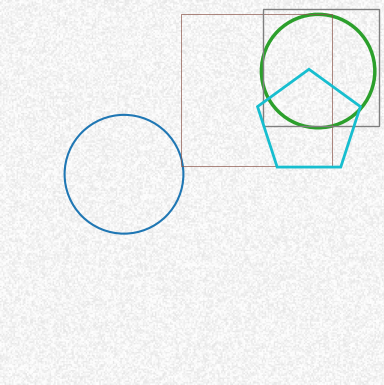[{"shape": "circle", "thickness": 1.5, "radius": 0.77, "center": [0.322, 0.547]}, {"shape": "circle", "thickness": 2.5, "radius": 0.74, "center": [0.826, 0.815]}, {"shape": "square", "thickness": 0.5, "radius": 0.98, "center": [0.667, 0.766]}, {"shape": "square", "thickness": 1, "radius": 0.75, "center": [0.833, 0.825]}, {"shape": "pentagon", "thickness": 2, "radius": 0.7, "center": [0.802, 0.68]}]